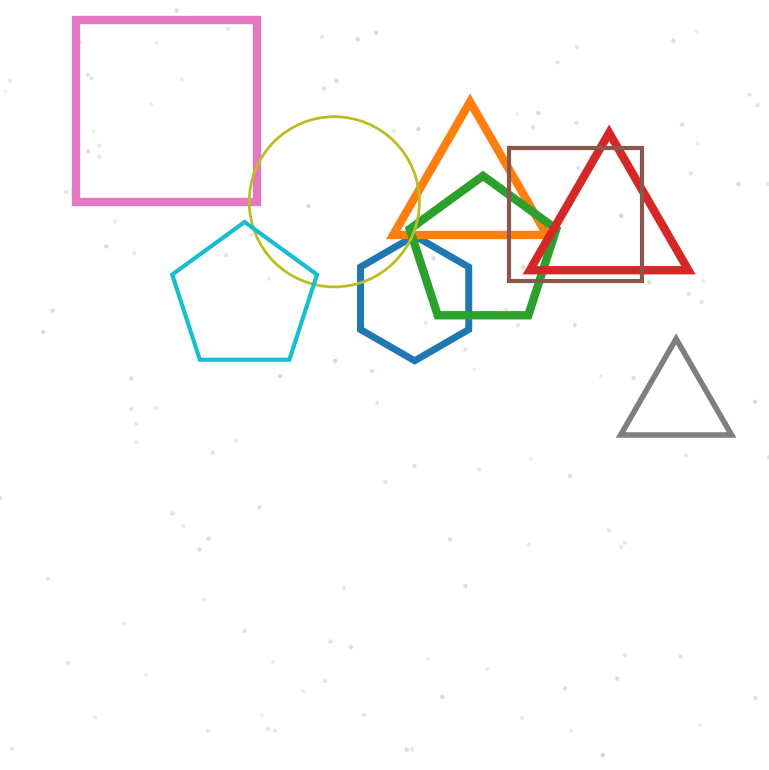[{"shape": "hexagon", "thickness": 2.5, "radius": 0.41, "center": [0.538, 0.613]}, {"shape": "triangle", "thickness": 3, "radius": 0.58, "center": [0.61, 0.752]}, {"shape": "pentagon", "thickness": 3, "radius": 0.5, "center": [0.627, 0.672]}, {"shape": "triangle", "thickness": 3, "radius": 0.59, "center": [0.791, 0.709]}, {"shape": "square", "thickness": 1.5, "radius": 0.43, "center": [0.748, 0.721]}, {"shape": "square", "thickness": 3, "radius": 0.59, "center": [0.216, 0.856]}, {"shape": "triangle", "thickness": 2, "radius": 0.42, "center": [0.878, 0.477]}, {"shape": "circle", "thickness": 1, "radius": 0.55, "center": [0.434, 0.738]}, {"shape": "pentagon", "thickness": 1.5, "radius": 0.49, "center": [0.318, 0.613]}]